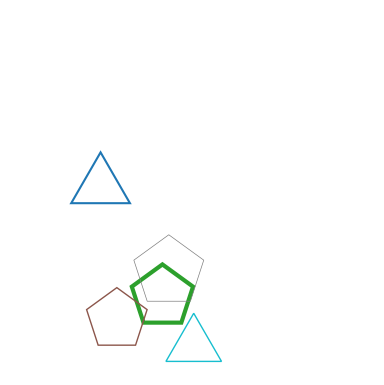[{"shape": "triangle", "thickness": 1.5, "radius": 0.44, "center": [0.261, 0.516]}, {"shape": "pentagon", "thickness": 3, "radius": 0.42, "center": [0.422, 0.23]}, {"shape": "pentagon", "thickness": 1, "radius": 0.41, "center": [0.304, 0.17]}, {"shape": "pentagon", "thickness": 0.5, "radius": 0.48, "center": [0.438, 0.295]}, {"shape": "triangle", "thickness": 1, "radius": 0.42, "center": [0.503, 0.103]}]